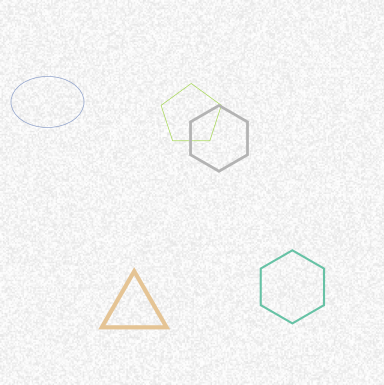[{"shape": "hexagon", "thickness": 1.5, "radius": 0.47, "center": [0.759, 0.255]}, {"shape": "oval", "thickness": 0.5, "radius": 0.47, "center": [0.123, 0.735]}, {"shape": "pentagon", "thickness": 0.5, "radius": 0.41, "center": [0.497, 0.701]}, {"shape": "triangle", "thickness": 3, "radius": 0.49, "center": [0.349, 0.198]}, {"shape": "hexagon", "thickness": 2, "radius": 0.43, "center": [0.569, 0.641]}]